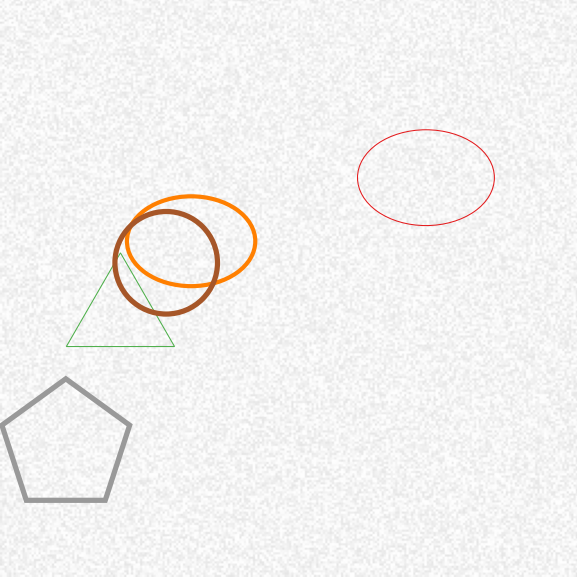[{"shape": "oval", "thickness": 0.5, "radius": 0.59, "center": [0.738, 0.691]}, {"shape": "triangle", "thickness": 0.5, "radius": 0.54, "center": [0.209, 0.453]}, {"shape": "oval", "thickness": 2, "radius": 0.56, "center": [0.331, 0.581]}, {"shape": "circle", "thickness": 2.5, "radius": 0.44, "center": [0.288, 0.544]}, {"shape": "pentagon", "thickness": 2.5, "radius": 0.58, "center": [0.114, 0.227]}]